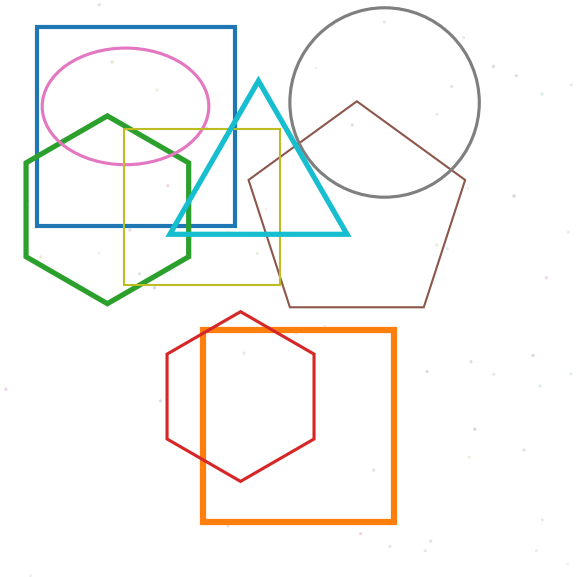[{"shape": "square", "thickness": 2, "radius": 0.86, "center": [0.236, 0.78]}, {"shape": "square", "thickness": 3, "radius": 0.83, "center": [0.516, 0.261]}, {"shape": "hexagon", "thickness": 2.5, "radius": 0.81, "center": [0.186, 0.636]}, {"shape": "hexagon", "thickness": 1.5, "radius": 0.73, "center": [0.417, 0.312]}, {"shape": "pentagon", "thickness": 1, "radius": 0.99, "center": [0.618, 0.627]}, {"shape": "oval", "thickness": 1.5, "radius": 0.72, "center": [0.217, 0.815]}, {"shape": "circle", "thickness": 1.5, "radius": 0.82, "center": [0.666, 0.822]}, {"shape": "square", "thickness": 1, "radius": 0.68, "center": [0.35, 0.641]}, {"shape": "triangle", "thickness": 2.5, "radius": 0.89, "center": [0.448, 0.682]}]